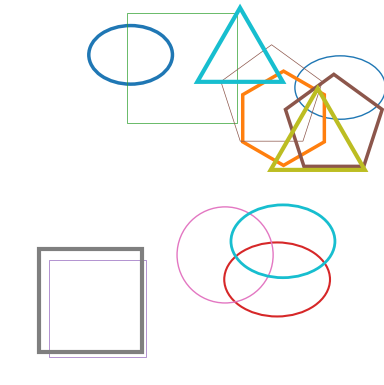[{"shape": "oval", "thickness": 2.5, "radius": 0.54, "center": [0.339, 0.858]}, {"shape": "oval", "thickness": 1, "radius": 0.59, "center": [0.884, 0.773]}, {"shape": "hexagon", "thickness": 2.5, "radius": 0.61, "center": [0.736, 0.693]}, {"shape": "square", "thickness": 0.5, "radius": 0.71, "center": [0.473, 0.824]}, {"shape": "oval", "thickness": 1.5, "radius": 0.69, "center": [0.72, 0.274]}, {"shape": "square", "thickness": 0.5, "radius": 0.63, "center": [0.253, 0.198]}, {"shape": "pentagon", "thickness": 2.5, "radius": 0.66, "center": [0.867, 0.675]}, {"shape": "pentagon", "thickness": 0.5, "radius": 0.69, "center": [0.705, 0.745]}, {"shape": "circle", "thickness": 1, "radius": 0.62, "center": [0.585, 0.338]}, {"shape": "square", "thickness": 3, "radius": 0.67, "center": [0.235, 0.219]}, {"shape": "triangle", "thickness": 3, "radius": 0.71, "center": [0.825, 0.629]}, {"shape": "triangle", "thickness": 3, "radius": 0.64, "center": [0.624, 0.852]}, {"shape": "oval", "thickness": 2, "radius": 0.68, "center": [0.735, 0.373]}]